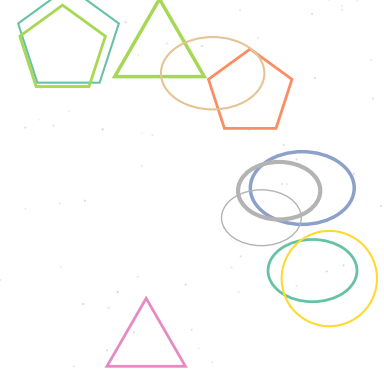[{"shape": "pentagon", "thickness": 1.5, "radius": 0.69, "center": [0.178, 0.897]}, {"shape": "oval", "thickness": 2, "radius": 0.58, "center": [0.812, 0.297]}, {"shape": "pentagon", "thickness": 2, "radius": 0.57, "center": [0.65, 0.759]}, {"shape": "oval", "thickness": 2.5, "radius": 0.67, "center": [0.785, 0.512]}, {"shape": "triangle", "thickness": 2, "radius": 0.59, "center": [0.38, 0.107]}, {"shape": "pentagon", "thickness": 2, "radius": 0.58, "center": [0.163, 0.87]}, {"shape": "triangle", "thickness": 2.5, "radius": 0.67, "center": [0.414, 0.868]}, {"shape": "circle", "thickness": 1.5, "radius": 0.62, "center": [0.855, 0.276]}, {"shape": "oval", "thickness": 1.5, "radius": 0.67, "center": [0.552, 0.81]}, {"shape": "oval", "thickness": 1, "radius": 0.52, "center": [0.679, 0.434]}, {"shape": "oval", "thickness": 3, "radius": 0.53, "center": [0.725, 0.505]}]